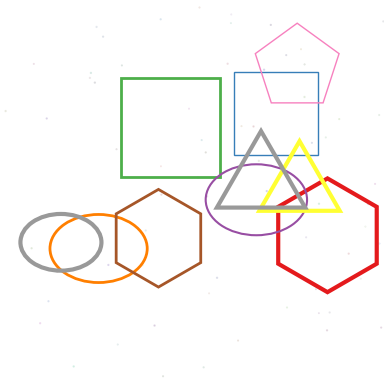[{"shape": "hexagon", "thickness": 3, "radius": 0.74, "center": [0.851, 0.389]}, {"shape": "square", "thickness": 1, "radius": 0.54, "center": [0.717, 0.705]}, {"shape": "square", "thickness": 2, "radius": 0.64, "center": [0.444, 0.668]}, {"shape": "oval", "thickness": 1.5, "radius": 0.66, "center": [0.666, 0.481]}, {"shape": "oval", "thickness": 2, "radius": 0.63, "center": [0.256, 0.355]}, {"shape": "triangle", "thickness": 3, "radius": 0.6, "center": [0.778, 0.513]}, {"shape": "hexagon", "thickness": 2, "radius": 0.63, "center": [0.412, 0.381]}, {"shape": "pentagon", "thickness": 1, "radius": 0.57, "center": [0.772, 0.825]}, {"shape": "oval", "thickness": 3, "radius": 0.53, "center": [0.158, 0.371]}, {"shape": "triangle", "thickness": 3, "radius": 0.66, "center": [0.678, 0.527]}]